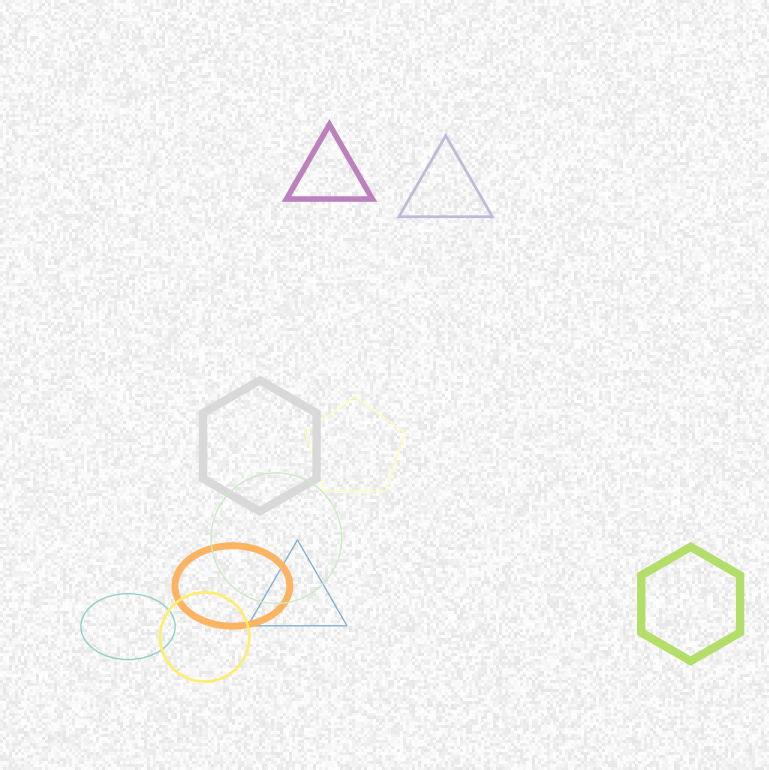[{"shape": "oval", "thickness": 0.5, "radius": 0.31, "center": [0.166, 0.186]}, {"shape": "pentagon", "thickness": 0.5, "radius": 0.34, "center": [0.461, 0.417]}, {"shape": "triangle", "thickness": 1, "radius": 0.35, "center": [0.579, 0.754]}, {"shape": "triangle", "thickness": 0.5, "radius": 0.37, "center": [0.386, 0.224]}, {"shape": "oval", "thickness": 2.5, "radius": 0.37, "center": [0.302, 0.239]}, {"shape": "hexagon", "thickness": 3, "radius": 0.37, "center": [0.897, 0.216]}, {"shape": "hexagon", "thickness": 3, "radius": 0.43, "center": [0.337, 0.421]}, {"shape": "triangle", "thickness": 2, "radius": 0.32, "center": [0.428, 0.774]}, {"shape": "circle", "thickness": 0.5, "radius": 0.42, "center": [0.359, 0.301]}, {"shape": "circle", "thickness": 1, "radius": 0.29, "center": [0.266, 0.173]}]